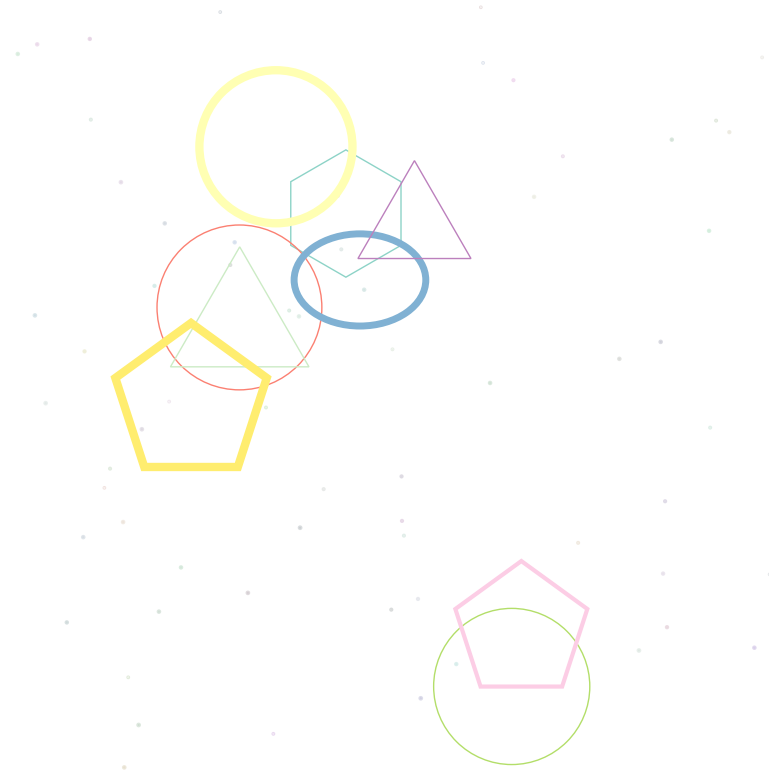[{"shape": "hexagon", "thickness": 0.5, "radius": 0.41, "center": [0.449, 0.723]}, {"shape": "circle", "thickness": 3, "radius": 0.5, "center": [0.358, 0.809]}, {"shape": "circle", "thickness": 0.5, "radius": 0.54, "center": [0.311, 0.601]}, {"shape": "oval", "thickness": 2.5, "radius": 0.43, "center": [0.467, 0.636]}, {"shape": "circle", "thickness": 0.5, "radius": 0.51, "center": [0.665, 0.108]}, {"shape": "pentagon", "thickness": 1.5, "radius": 0.45, "center": [0.677, 0.181]}, {"shape": "triangle", "thickness": 0.5, "radius": 0.42, "center": [0.538, 0.707]}, {"shape": "triangle", "thickness": 0.5, "radius": 0.52, "center": [0.311, 0.576]}, {"shape": "pentagon", "thickness": 3, "radius": 0.52, "center": [0.248, 0.477]}]